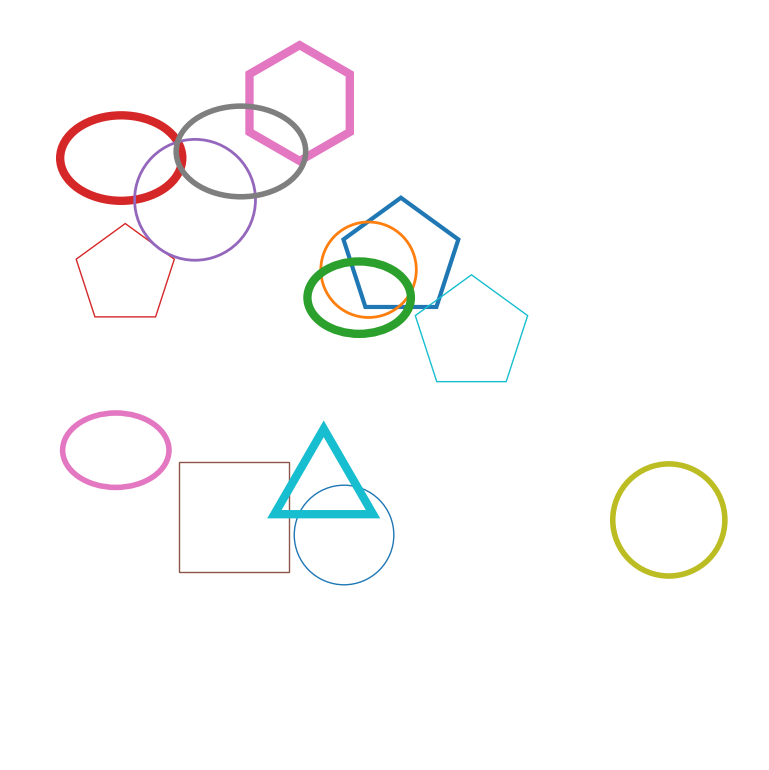[{"shape": "circle", "thickness": 0.5, "radius": 0.32, "center": [0.447, 0.305]}, {"shape": "pentagon", "thickness": 1.5, "radius": 0.39, "center": [0.521, 0.665]}, {"shape": "circle", "thickness": 1, "radius": 0.31, "center": [0.479, 0.65]}, {"shape": "oval", "thickness": 3, "radius": 0.34, "center": [0.466, 0.613]}, {"shape": "pentagon", "thickness": 0.5, "radius": 0.34, "center": [0.163, 0.643]}, {"shape": "oval", "thickness": 3, "radius": 0.4, "center": [0.157, 0.795]}, {"shape": "circle", "thickness": 1, "radius": 0.39, "center": [0.253, 0.741]}, {"shape": "square", "thickness": 0.5, "radius": 0.36, "center": [0.304, 0.328]}, {"shape": "oval", "thickness": 2, "radius": 0.35, "center": [0.15, 0.415]}, {"shape": "hexagon", "thickness": 3, "radius": 0.38, "center": [0.389, 0.866]}, {"shape": "oval", "thickness": 2, "radius": 0.42, "center": [0.313, 0.803]}, {"shape": "circle", "thickness": 2, "radius": 0.36, "center": [0.869, 0.325]}, {"shape": "triangle", "thickness": 3, "radius": 0.37, "center": [0.42, 0.369]}, {"shape": "pentagon", "thickness": 0.5, "radius": 0.38, "center": [0.612, 0.566]}]